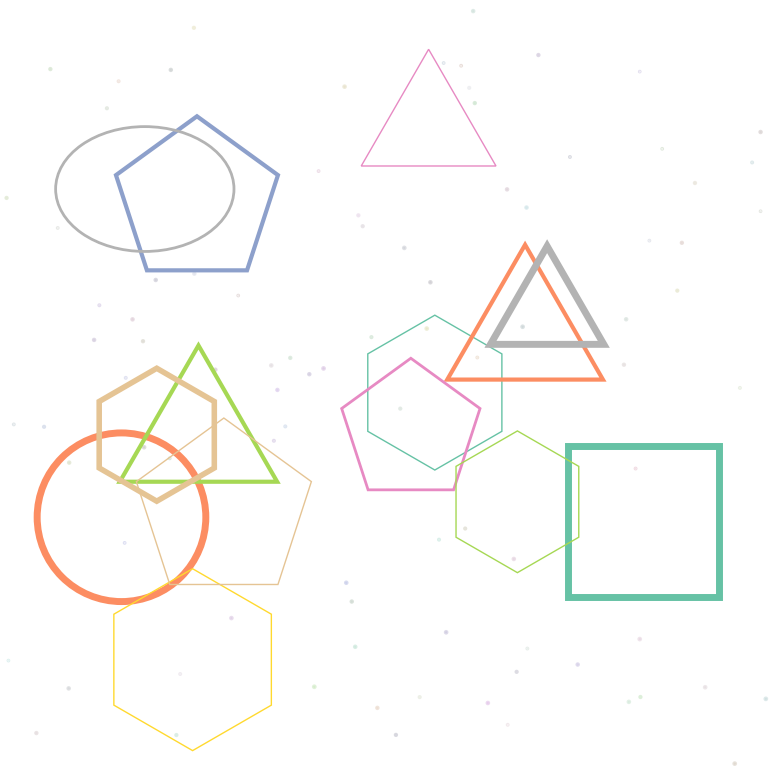[{"shape": "square", "thickness": 2.5, "radius": 0.49, "center": [0.836, 0.323]}, {"shape": "hexagon", "thickness": 0.5, "radius": 0.5, "center": [0.565, 0.49]}, {"shape": "circle", "thickness": 2.5, "radius": 0.55, "center": [0.158, 0.328]}, {"shape": "triangle", "thickness": 1.5, "radius": 0.58, "center": [0.682, 0.565]}, {"shape": "pentagon", "thickness": 1.5, "radius": 0.55, "center": [0.256, 0.738]}, {"shape": "triangle", "thickness": 0.5, "radius": 0.51, "center": [0.557, 0.835]}, {"shape": "pentagon", "thickness": 1, "radius": 0.47, "center": [0.534, 0.44]}, {"shape": "hexagon", "thickness": 0.5, "radius": 0.46, "center": [0.672, 0.348]}, {"shape": "triangle", "thickness": 1.5, "radius": 0.59, "center": [0.258, 0.433]}, {"shape": "hexagon", "thickness": 0.5, "radius": 0.59, "center": [0.25, 0.143]}, {"shape": "hexagon", "thickness": 2, "radius": 0.43, "center": [0.204, 0.435]}, {"shape": "pentagon", "thickness": 0.5, "radius": 0.6, "center": [0.291, 0.338]}, {"shape": "oval", "thickness": 1, "radius": 0.58, "center": [0.188, 0.755]}, {"shape": "triangle", "thickness": 2.5, "radius": 0.42, "center": [0.711, 0.595]}]